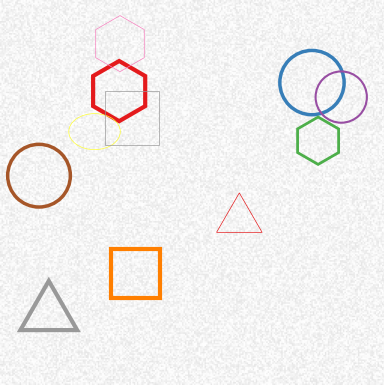[{"shape": "triangle", "thickness": 0.5, "radius": 0.34, "center": [0.622, 0.431]}, {"shape": "hexagon", "thickness": 3, "radius": 0.39, "center": [0.31, 0.763]}, {"shape": "circle", "thickness": 2.5, "radius": 0.42, "center": [0.81, 0.785]}, {"shape": "hexagon", "thickness": 2, "radius": 0.31, "center": [0.826, 0.634]}, {"shape": "circle", "thickness": 1.5, "radius": 0.33, "center": [0.886, 0.748]}, {"shape": "square", "thickness": 3, "radius": 0.32, "center": [0.352, 0.289]}, {"shape": "oval", "thickness": 0.5, "radius": 0.33, "center": [0.246, 0.658]}, {"shape": "circle", "thickness": 2.5, "radius": 0.41, "center": [0.101, 0.544]}, {"shape": "hexagon", "thickness": 0.5, "radius": 0.36, "center": [0.312, 0.887]}, {"shape": "triangle", "thickness": 3, "radius": 0.43, "center": [0.127, 0.185]}, {"shape": "square", "thickness": 0.5, "radius": 0.35, "center": [0.343, 0.693]}]